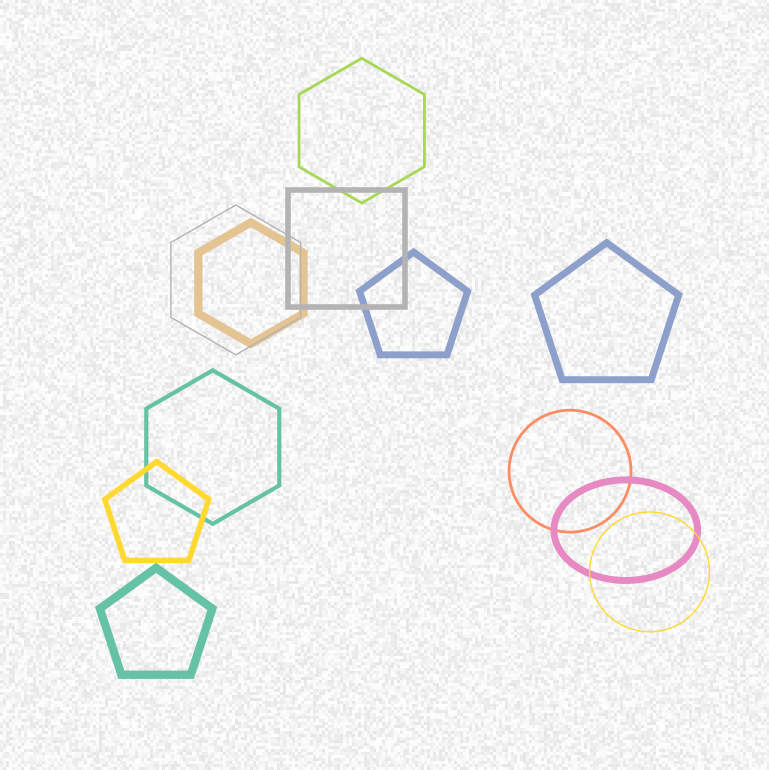[{"shape": "pentagon", "thickness": 3, "radius": 0.38, "center": [0.203, 0.186]}, {"shape": "hexagon", "thickness": 1.5, "radius": 0.5, "center": [0.276, 0.419]}, {"shape": "circle", "thickness": 1, "radius": 0.4, "center": [0.74, 0.388]}, {"shape": "pentagon", "thickness": 2.5, "radius": 0.37, "center": [0.537, 0.599]}, {"shape": "pentagon", "thickness": 2.5, "radius": 0.49, "center": [0.788, 0.586]}, {"shape": "oval", "thickness": 2.5, "radius": 0.47, "center": [0.813, 0.311]}, {"shape": "hexagon", "thickness": 1, "radius": 0.47, "center": [0.47, 0.83]}, {"shape": "circle", "thickness": 0.5, "radius": 0.39, "center": [0.844, 0.257]}, {"shape": "pentagon", "thickness": 2, "radius": 0.35, "center": [0.204, 0.33]}, {"shape": "hexagon", "thickness": 3, "radius": 0.39, "center": [0.326, 0.632]}, {"shape": "square", "thickness": 2, "radius": 0.38, "center": [0.45, 0.678]}, {"shape": "hexagon", "thickness": 0.5, "radius": 0.49, "center": [0.306, 0.636]}]